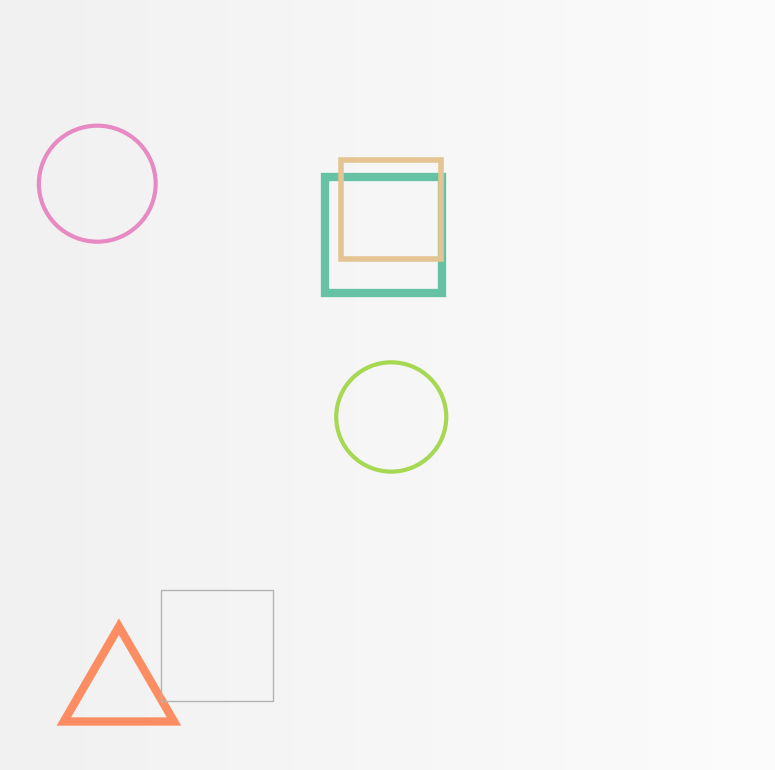[{"shape": "square", "thickness": 3, "radius": 0.38, "center": [0.495, 0.695]}, {"shape": "triangle", "thickness": 3, "radius": 0.41, "center": [0.153, 0.104]}, {"shape": "circle", "thickness": 1.5, "radius": 0.38, "center": [0.126, 0.761]}, {"shape": "circle", "thickness": 1.5, "radius": 0.35, "center": [0.505, 0.458]}, {"shape": "square", "thickness": 2, "radius": 0.32, "center": [0.505, 0.728]}, {"shape": "square", "thickness": 0.5, "radius": 0.36, "center": [0.28, 0.162]}]